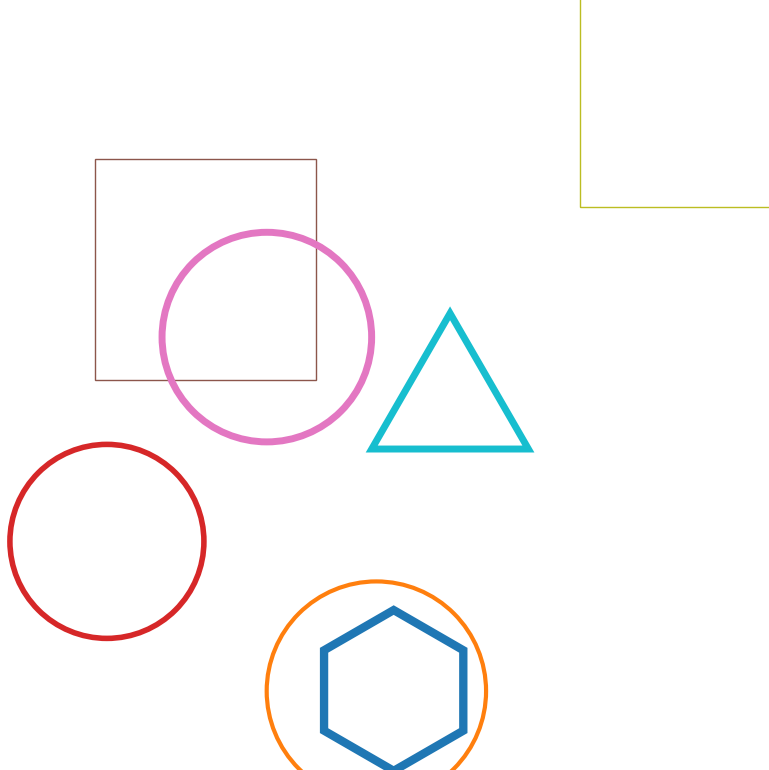[{"shape": "hexagon", "thickness": 3, "radius": 0.52, "center": [0.511, 0.103]}, {"shape": "circle", "thickness": 1.5, "radius": 0.71, "center": [0.489, 0.102]}, {"shape": "circle", "thickness": 2, "radius": 0.63, "center": [0.139, 0.297]}, {"shape": "square", "thickness": 0.5, "radius": 0.72, "center": [0.267, 0.65]}, {"shape": "circle", "thickness": 2.5, "radius": 0.68, "center": [0.347, 0.562]}, {"shape": "square", "thickness": 0.5, "radius": 0.69, "center": [0.891, 0.869]}, {"shape": "triangle", "thickness": 2.5, "radius": 0.59, "center": [0.584, 0.476]}]